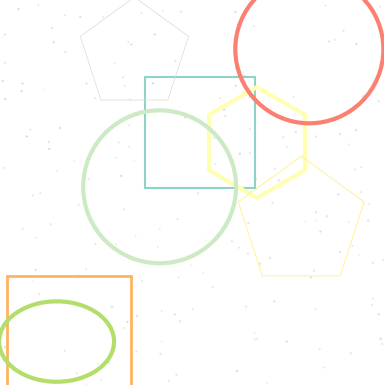[{"shape": "square", "thickness": 1.5, "radius": 0.72, "center": [0.52, 0.656]}, {"shape": "hexagon", "thickness": 3, "radius": 0.72, "center": [0.667, 0.63]}, {"shape": "circle", "thickness": 3, "radius": 0.96, "center": [0.803, 0.872]}, {"shape": "square", "thickness": 2, "radius": 0.81, "center": [0.18, 0.121]}, {"shape": "oval", "thickness": 3, "radius": 0.75, "center": [0.147, 0.113]}, {"shape": "pentagon", "thickness": 0.5, "radius": 0.74, "center": [0.349, 0.86]}, {"shape": "circle", "thickness": 3, "radius": 0.99, "center": [0.415, 0.515]}, {"shape": "pentagon", "thickness": 0.5, "radius": 0.86, "center": [0.782, 0.423]}]